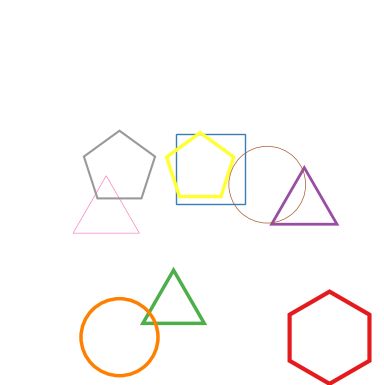[{"shape": "hexagon", "thickness": 3, "radius": 0.6, "center": [0.856, 0.123]}, {"shape": "square", "thickness": 1, "radius": 0.45, "center": [0.547, 0.561]}, {"shape": "triangle", "thickness": 2.5, "radius": 0.46, "center": [0.451, 0.206]}, {"shape": "triangle", "thickness": 2, "radius": 0.49, "center": [0.79, 0.467]}, {"shape": "circle", "thickness": 2.5, "radius": 0.5, "center": [0.31, 0.124]}, {"shape": "pentagon", "thickness": 2.5, "radius": 0.46, "center": [0.52, 0.564]}, {"shape": "circle", "thickness": 0.5, "radius": 0.5, "center": [0.694, 0.52]}, {"shape": "triangle", "thickness": 0.5, "radius": 0.5, "center": [0.276, 0.444]}, {"shape": "pentagon", "thickness": 1.5, "radius": 0.49, "center": [0.31, 0.563]}]